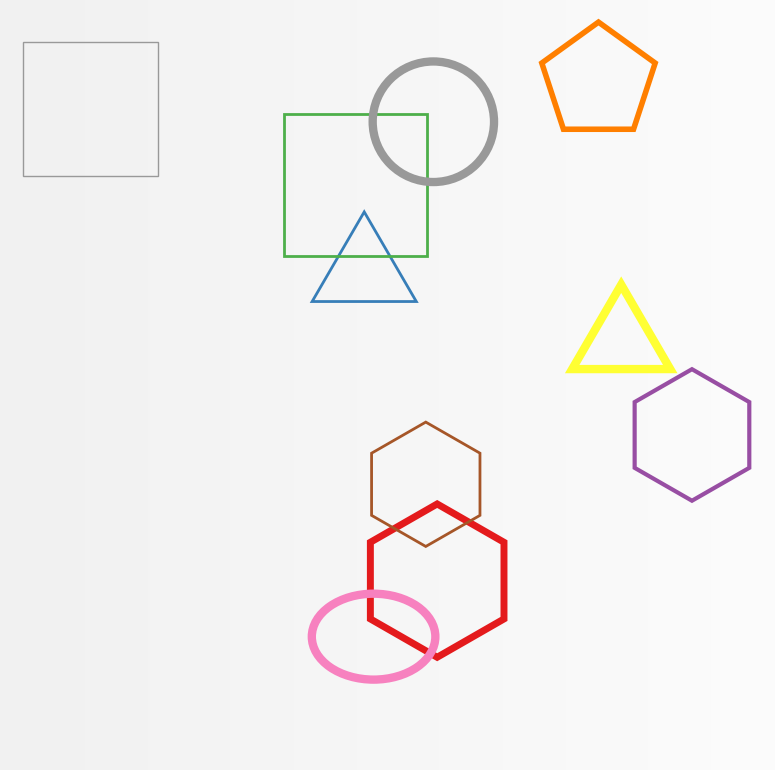[{"shape": "hexagon", "thickness": 2.5, "radius": 0.5, "center": [0.564, 0.246]}, {"shape": "triangle", "thickness": 1, "radius": 0.39, "center": [0.47, 0.647]}, {"shape": "square", "thickness": 1, "radius": 0.46, "center": [0.459, 0.76]}, {"shape": "hexagon", "thickness": 1.5, "radius": 0.43, "center": [0.893, 0.435]}, {"shape": "pentagon", "thickness": 2, "radius": 0.38, "center": [0.772, 0.894]}, {"shape": "triangle", "thickness": 3, "radius": 0.37, "center": [0.802, 0.557]}, {"shape": "hexagon", "thickness": 1, "radius": 0.4, "center": [0.549, 0.371]}, {"shape": "oval", "thickness": 3, "radius": 0.4, "center": [0.482, 0.173]}, {"shape": "circle", "thickness": 3, "radius": 0.39, "center": [0.559, 0.842]}, {"shape": "square", "thickness": 0.5, "radius": 0.44, "center": [0.117, 0.859]}]